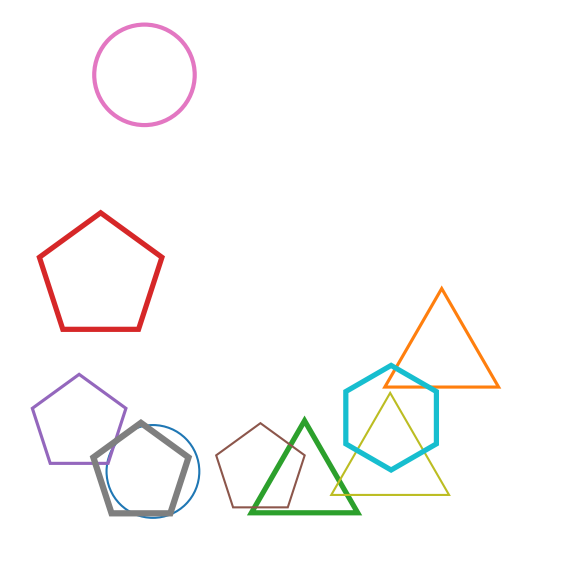[{"shape": "circle", "thickness": 1, "radius": 0.4, "center": [0.265, 0.183]}, {"shape": "triangle", "thickness": 1.5, "radius": 0.57, "center": [0.765, 0.386]}, {"shape": "triangle", "thickness": 2.5, "radius": 0.53, "center": [0.527, 0.164]}, {"shape": "pentagon", "thickness": 2.5, "radius": 0.56, "center": [0.174, 0.519]}, {"shape": "pentagon", "thickness": 1.5, "radius": 0.43, "center": [0.137, 0.266]}, {"shape": "pentagon", "thickness": 1, "radius": 0.4, "center": [0.451, 0.186]}, {"shape": "circle", "thickness": 2, "radius": 0.43, "center": [0.25, 0.87]}, {"shape": "pentagon", "thickness": 3, "radius": 0.43, "center": [0.244, 0.18]}, {"shape": "triangle", "thickness": 1, "radius": 0.59, "center": [0.676, 0.201]}, {"shape": "hexagon", "thickness": 2.5, "radius": 0.45, "center": [0.677, 0.276]}]